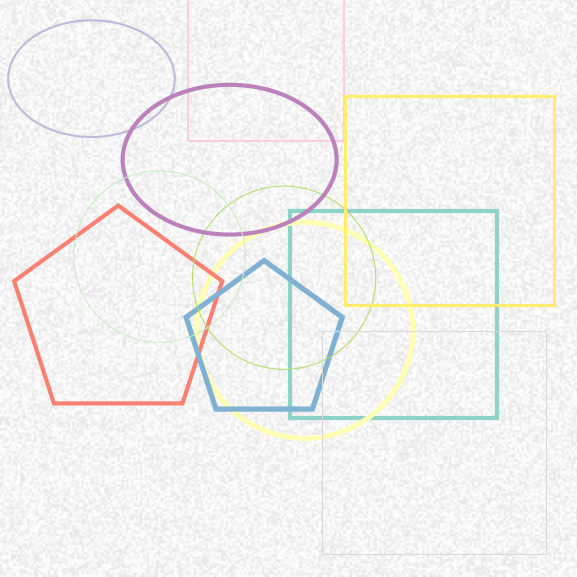[{"shape": "square", "thickness": 2, "radius": 0.9, "center": [0.681, 0.454]}, {"shape": "circle", "thickness": 2.5, "radius": 0.94, "center": [0.528, 0.427]}, {"shape": "oval", "thickness": 1, "radius": 0.72, "center": [0.158, 0.863]}, {"shape": "pentagon", "thickness": 2, "radius": 0.95, "center": [0.205, 0.454]}, {"shape": "pentagon", "thickness": 2.5, "radius": 0.71, "center": [0.457, 0.406]}, {"shape": "circle", "thickness": 0.5, "radius": 0.79, "center": [0.492, 0.518]}, {"shape": "square", "thickness": 1, "radius": 0.68, "center": [0.461, 0.891]}, {"shape": "square", "thickness": 0.5, "radius": 0.97, "center": [0.751, 0.233]}, {"shape": "oval", "thickness": 2, "radius": 0.93, "center": [0.398, 0.723]}, {"shape": "circle", "thickness": 0.5, "radius": 0.74, "center": [0.276, 0.555]}, {"shape": "square", "thickness": 1.5, "radius": 0.9, "center": [0.779, 0.652]}]